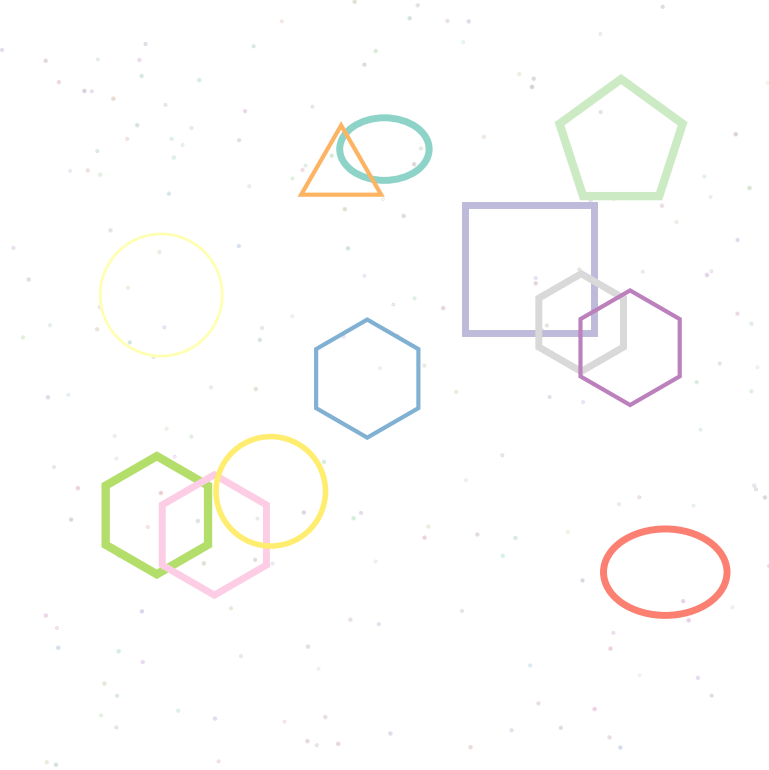[{"shape": "oval", "thickness": 2.5, "radius": 0.29, "center": [0.499, 0.806]}, {"shape": "circle", "thickness": 1, "radius": 0.4, "center": [0.209, 0.617]}, {"shape": "square", "thickness": 2.5, "radius": 0.42, "center": [0.688, 0.651]}, {"shape": "oval", "thickness": 2.5, "radius": 0.4, "center": [0.864, 0.257]}, {"shape": "hexagon", "thickness": 1.5, "radius": 0.38, "center": [0.477, 0.508]}, {"shape": "triangle", "thickness": 1.5, "radius": 0.3, "center": [0.443, 0.777]}, {"shape": "hexagon", "thickness": 3, "radius": 0.38, "center": [0.204, 0.331]}, {"shape": "hexagon", "thickness": 2.5, "radius": 0.39, "center": [0.278, 0.305]}, {"shape": "hexagon", "thickness": 2.5, "radius": 0.32, "center": [0.755, 0.581]}, {"shape": "hexagon", "thickness": 1.5, "radius": 0.37, "center": [0.818, 0.548]}, {"shape": "pentagon", "thickness": 3, "radius": 0.42, "center": [0.807, 0.813]}, {"shape": "circle", "thickness": 2, "radius": 0.36, "center": [0.352, 0.362]}]